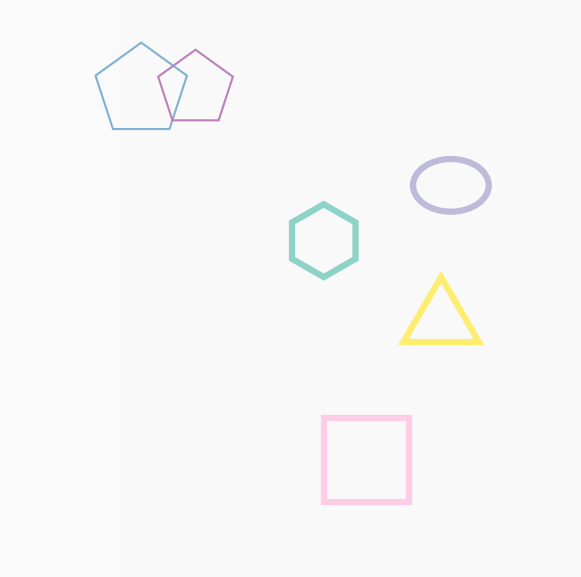[{"shape": "hexagon", "thickness": 3, "radius": 0.32, "center": [0.557, 0.582]}, {"shape": "oval", "thickness": 3, "radius": 0.33, "center": [0.776, 0.678]}, {"shape": "pentagon", "thickness": 1, "radius": 0.41, "center": [0.243, 0.843]}, {"shape": "square", "thickness": 3, "radius": 0.36, "center": [0.631, 0.202]}, {"shape": "pentagon", "thickness": 1, "radius": 0.34, "center": [0.336, 0.845]}, {"shape": "triangle", "thickness": 3, "radius": 0.38, "center": [0.759, 0.445]}]